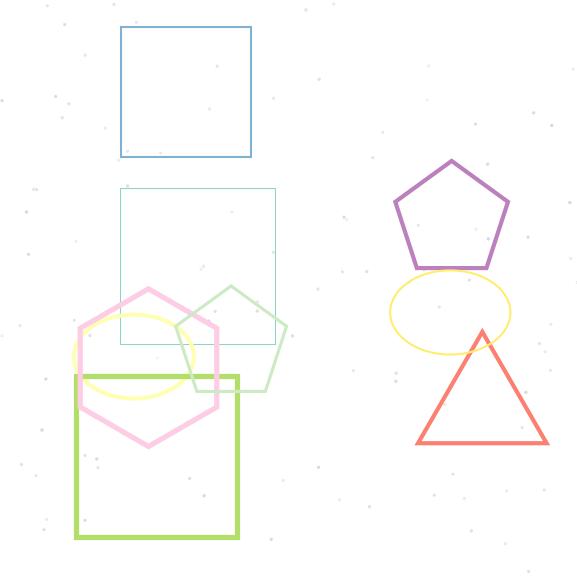[{"shape": "square", "thickness": 0.5, "radius": 0.67, "center": [0.342, 0.539]}, {"shape": "oval", "thickness": 2, "radius": 0.52, "center": [0.232, 0.382]}, {"shape": "triangle", "thickness": 2, "radius": 0.64, "center": [0.835, 0.296]}, {"shape": "square", "thickness": 1, "radius": 0.56, "center": [0.322, 0.84]}, {"shape": "square", "thickness": 2.5, "radius": 0.69, "center": [0.271, 0.208]}, {"shape": "hexagon", "thickness": 2.5, "radius": 0.68, "center": [0.257, 0.362]}, {"shape": "pentagon", "thickness": 2, "radius": 0.51, "center": [0.782, 0.618]}, {"shape": "pentagon", "thickness": 1.5, "radius": 0.5, "center": [0.4, 0.403]}, {"shape": "oval", "thickness": 1, "radius": 0.52, "center": [0.78, 0.458]}]